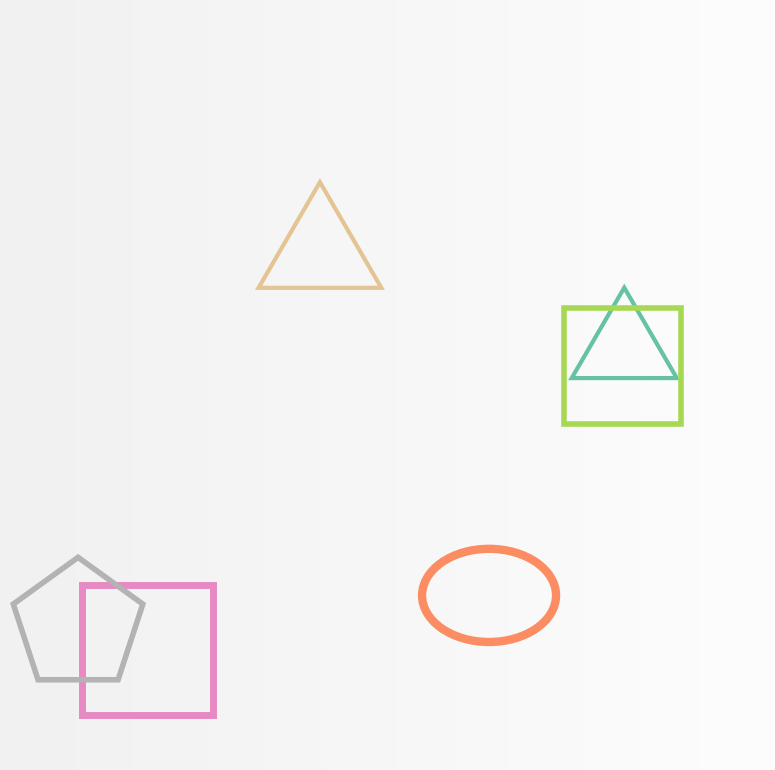[{"shape": "triangle", "thickness": 1.5, "radius": 0.39, "center": [0.805, 0.548]}, {"shape": "oval", "thickness": 3, "radius": 0.43, "center": [0.631, 0.227]}, {"shape": "square", "thickness": 2.5, "radius": 0.42, "center": [0.191, 0.156]}, {"shape": "square", "thickness": 2, "radius": 0.38, "center": [0.804, 0.525]}, {"shape": "triangle", "thickness": 1.5, "radius": 0.46, "center": [0.413, 0.672]}, {"shape": "pentagon", "thickness": 2, "radius": 0.44, "center": [0.101, 0.188]}]